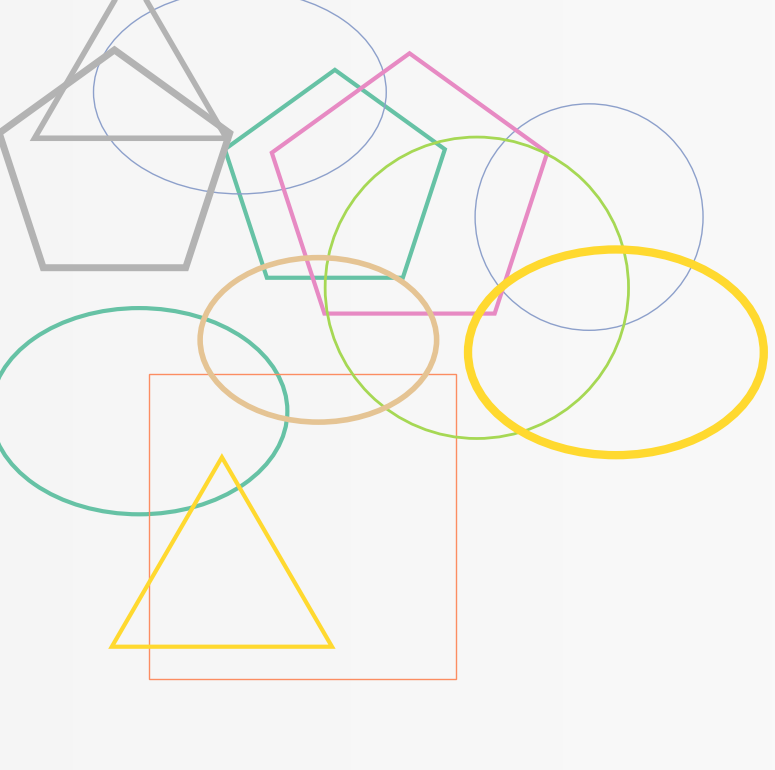[{"shape": "oval", "thickness": 1.5, "radius": 0.96, "center": [0.179, 0.466]}, {"shape": "pentagon", "thickness": 1.5, "radius": 0.75, "center": [0.432, 0.76]}, {"shape": "square", "thickness": 0.5, "radius": 0.99, "center": [0.391, 0.316]}, {"shape": "oval", "thickness": 0.5, "radius": 0.94, "center": [0.31, 0.88]}, {"shape": "circle", "thickness": 0.5, "radius": 0.74, "center": [0.76, 0.718]}, {"shape": "pentagon", "thickness": 1.5, "radius": 0.93, "center": [0.528, 0.744]}, {"shape": "circle", "thickness": 1, "radius": 0.98, "center": [0.615, 0.626]}, {"shape": "triangle", "thickness": 1.5, "radius": 0.82, "center": [0.286, 0.242]}, {"shape": "oval", "thickness": 3, "radius": 0.95, "center": [0.795, 0.542]}, {"shape": "oval", "thickness": 2, "radius": 0.76, "center": [0.411, 0.559]}, {"shape": "pentagon", "thickness": 2.5, "radius": 0.78, "center": [0.148, 0.779]}, {"shape": "triangle", "thickness": 2, "radius": 0.72, "center": [0.168, 0.892]}]